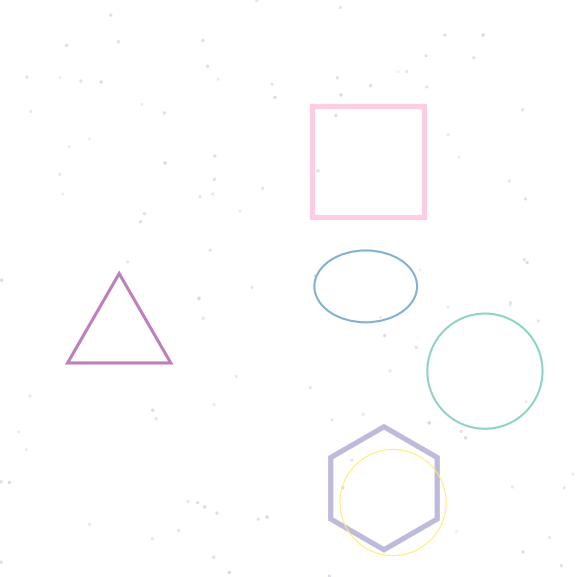[{"shape": "circle", "thickness": 1, "radius": 0.5, "center": [0.84, 0.356]}, {"shape": "hexagon", "thickness": 2.5, "radius": 0.53, "center": [0.665, 0.154]}, {"shape": "oval", "thickness": 1, "radius": 0.44, "center": [0.633, 0.503]}, {"shape": "square", "thickness": 2.5, "radius": 0.48, "center": [0.637, 0.72]}, {"shape": "triangle", "thickness": 1.5, "radius": 0.52, "center": [0.206, 0.422]}, {"shape": "circle", "thickness": 0.5, "radius": 0.46, "center": [0.681, 0.129]}]